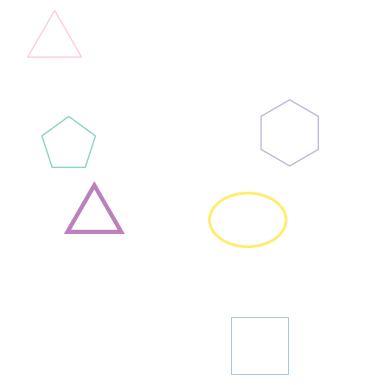[{"shape": "pentagon", "thickness": 1, "radius": 0.37, "center": [0.178, 0.624]}, {"shape": "hexagon", "thickness": 1, "radius": 0.43, "center": [0.752, 0.655]}, {"shape": "square", "thickness": 0.5, "radius": 0.37, "center": [0.674, 0.103]}, {"shape": "triangle", "thickness": 1, "radius": 0.4, "center": [0.142, 0.892]}, {"shape": "triangle", "thickness": 3, "radius": 0.4, "center": [0.245, 0.438]}, {"shape": "oval", "thickness": 2, "radius": 0.5, "center": [0.644, 0.429]}]